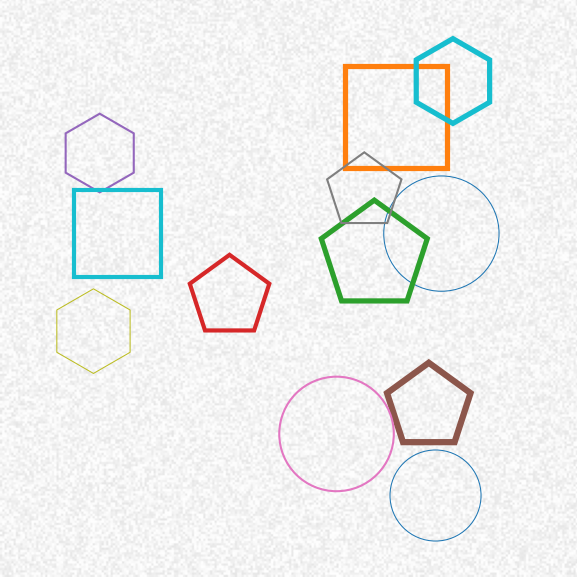[{"shape": "circle", "thickness": 0.5, "radius": 0.5, "center": [0.764, 0.595]}, {"shape": "circle", "thickness": 0.5, "radius": 0.39, "center": [0.754, 0.141]}, {"shape": "square", "thickness": 2.5, "radius": 0.44, "center": [0.686, 0.796]}, {"shape": "pentagon", "thickness": 2.5, "radius": 0.48, "center": [0.648, 0.556]}, {"shape": "pentagon", "thickness": 2, "radius": 0.36, "center": [0.398, 0.485]}, {"shape": "hexagon", "thickness": 1, "radius": 0.34, "center": [0.173, 0.734]}, {"shape": "pentagon", "thickness": 3, "radius": 0.38, "center": [0.742, 0.295]}, {"shape": "circle", "thickness": 1, "radius": 0.5, "center": [0.583, 0.248]}, {"shape": "pentagon", "thickness": 1, "radius": 0.34, "center": [0.631, 0.668]}, {"shape": "hexagon", "thickness": 0.5, "radius": 0.37, "center": [0.162, 0.426]}, {"shape": "hexagon", "thickness": 2.5, "radius": 0.37, "center": [0.784, 0.859]}, {"shape": "square", "thickness": 2, "radius": 0.38, "center": [0.204, 0.594]}]